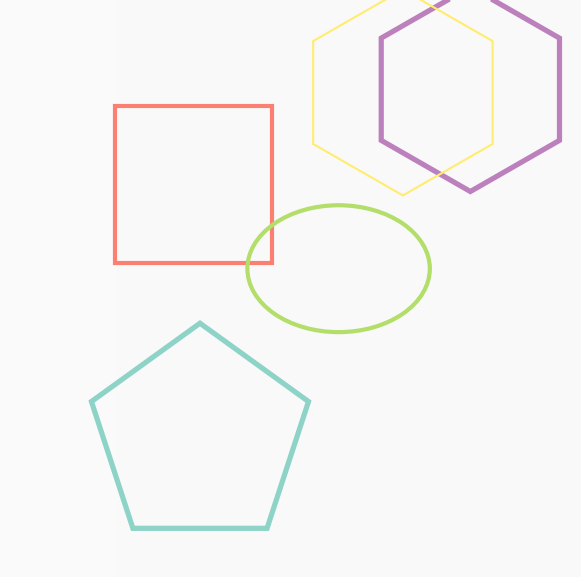[{"shape": "pentagon", "thickness": 2.5, "radius": 0.98, "center": [0.344, 0.243]}, {"shape": "square", "thickness": 2, "radius": 0.68, "center": [0.333, 0.68]}, {"shape": "oval", "thickness": 2, "radius": 0.78, "center": [0.583, 0.534]}, {"shape": "hexagon", "thickness": 2.5, "radius": 0.89, "center": [0.809, 0.845]}, {"shape": "hexagon", "thickness": 1, "radius": 0.89, "center": [0.693, 0.839]}]